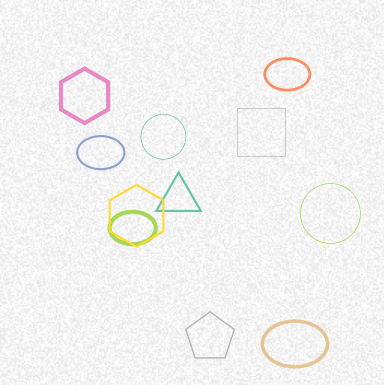[{"shape": "circle", "thickness": 0.5, "radius": 0.29, "center": [0.425, 0.645]}, {"shape": "triangle", "thickness": 1.5, "radius": 0.33, "center": [0.464, 0.486]}, {"shape": "oval", "thickness": 2, "radius": 0.29, "center": [0.746, 0.807]}, {"shape": "oval", "thickness": 1.5, "radius": 0.31, "center": [0.262, 0.604]}, {"shape": "hexagon", "thickness": 3, "radius": 0.35, "center": [0.22, 0.751]}, {"shape": "oval", "thickness": 3, "radius": 0.3, "center": [0.345, 0.408]}, {"shape": "circle", "thickness": 0.5, "radius": 0.39, "center": [0.858, 0.446]}, {"shape": "hexagon", "thickness": 1.5, "radius": 0.4, "center": [0.355, 0.44]}, {"shape": "oval", "thickness": 2.5, "radius": 0.42, "center": [0.766, 0.107]}, {"shape": "pentagon", "thickness": 1, "radius": 0.33, "center": [0.546, 0.124]}, {"shape": "square", "thickness": 0.5, "radius": 0.31, "center": [0.678, 0.656]}]